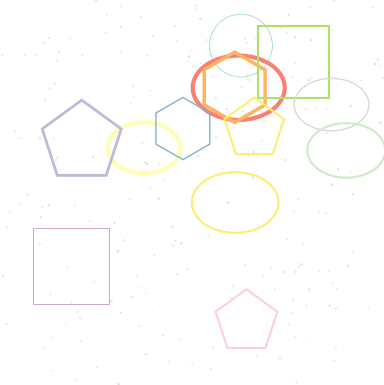[{"shape": "circle", "thickness": 0.5, "radius": 0.41, "center": [0.626, 0.882]}, {"shape": "oval", "thickness": 3, "radius": 0.47, "center": [0.374, 0.616]}, {"shape": "pentagon", "thickness": 2, "radius": 0.54, "center": [0.212, 0.632]}, {"shape": "oval", "thickness": 3, "radius": 0.6, "center": [0.62, 0.772]}, {"shape": "hexagon", "thickness": 1, "radius": 0.4, "center": [0.475, 0.666]}, {"shape": "hexagon", "thickness": 2.5, "radius": 0.46, "center": [0.61, 0.773]}, {"shape": "square", "thickness": 1.5, "radius": 0.46, "center": [0.761, 0.839]}, {"shape": "pentagon", "thickness": 1.5, "radius": 0.42, "center": [0.64, 0.164]}, {"shape": "oval", "thickness": 1, "radius": 0.49, "center": [0.861, 0.728]}, {"shape": "square", "thickness": 0.5, "radius": 0.5, "center": [0.184, 0.31]}, {"shape": "oval", "thickness": 1.5, "radius": 0.51, "center": [0.899, 0.609]}, {"shape": "pentagon", "thickness": 1.5, "radius": 0.41, "center": [0.66, 0.665]}, {"shape": "oval", "thickness": 1.5, "radius": 0.56, "center": [0.611, 0.474]}]